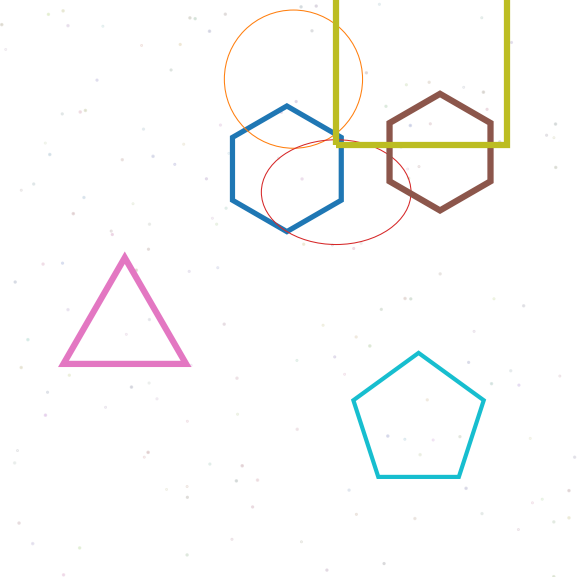[{"shape": "hexagon", "thickness": 2.5, "radius": 0.54, "center": [0.497, 0.707]}, {"shape": "circle", "thickness": 0.5, "radius": 0.6, "center": [0.508, 0.862]}, {"shape": "oval", "thickness": 0.5, "radius": 0.65, "center": [0.582, 0.666]}, {"shape": "hexagon", "thickness": 3, "radius": 0.5, "center": [0.762, 0.736]}, {"shape": "triangle", "thickness": 3, "radius": 0.61, "center": [0.216, 0.43]}, {"shape": "square", "thickness": 3, "radius": 0.74, "center": [0.73, 0.895]}, {"shape": "pentagon", "thickness": 2, "radius": 0.59, "center": [0.725, 0.269]}]